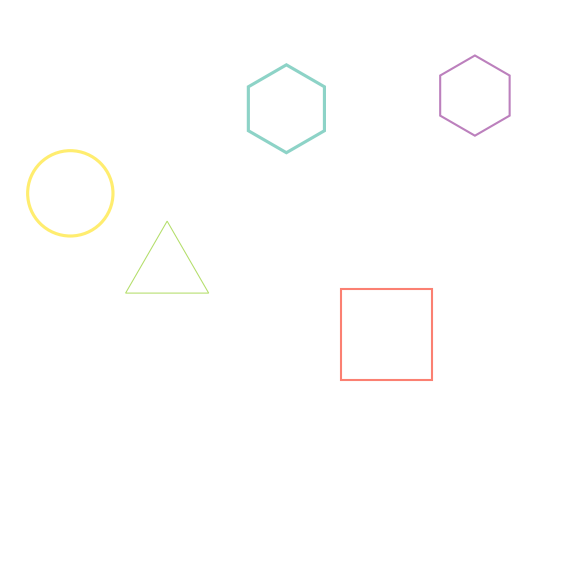[{"shape": "hexagon", "thickness": 1.5, "radius": 0.38, "center": [0.496, 0.811]}, {"shape": "square", "thickness": 1, "radius": 0.39, "center": [0.669, 0.42]}, {"shape": "triangle", "thickness": 0.5, "radius": 0.42, "center": [0.289, 0.533]}, {"shape": "hexagon", "thickness": 1, "radius": 0.35, "center": [0.822, 0.834]}, {"shape": "circle", "thickness": 1.5, "radius": 0.37, "center": [0.122, 0.664]}]